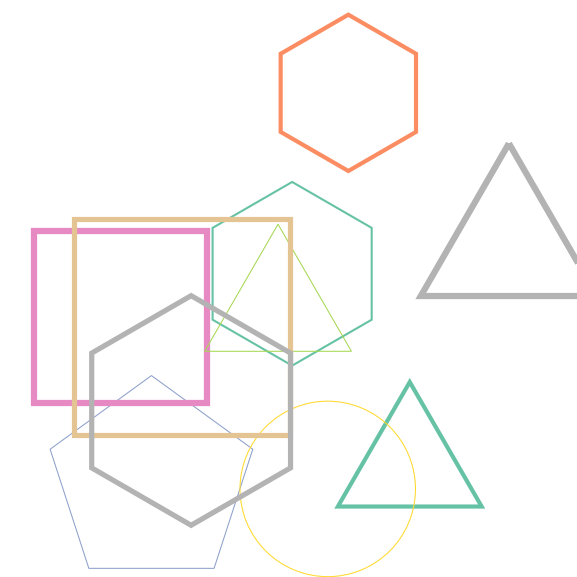[{"shape": "hexagon", "thickness": 1, "radius": 0.8, "center": [0.506, 0.525]}, {"shape": "triangle", "thickness": 2, "radius": 0.72, "center": [0.71, 0.194]}, {"shape": "hexagon", "thickness": 2, "radius": 0.68, "center": [0.603, 0.838]}, {"shape": "pentagon", "thickness": 0.5, "radius": 0.92, "center": [0.262, 0.164]}, {"shape": "square", "thickness": 3, "radius": 0.75, "center": [0.209, 0.45]}, {"shape": "triangle", "thickness": 0.5, "radius": 0.73, "center": [0.481, 0.464]}, {"shape": "circle", "thickness": 0.5, "radius": 0.76, "center": [0.568, 0.153]}, {"shape": "square", "thickness": 2.5, "radius": 0.94, "center": [0.315, 0.433]}, {"shape": "hexagon", "thickness": 2.5, "radius": 0.99, "center": [0.331, 0.288]}, {"shape": "triangle", "thickness": 3, "radius": 0.88, "center": [0.881, 0.575]}]